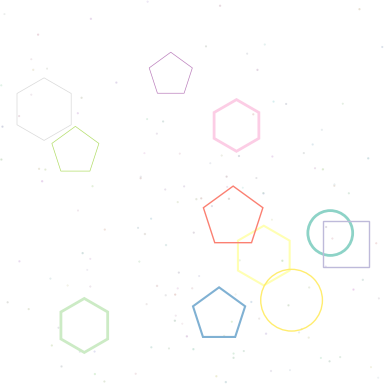[{"shape": "circle", "thickness": 2, "radius": 0.29, "center": [0.858, 0.395]}, {"shape": "hexagon", "thickness": 1.5, "radius": 0.39, "center": [0.685, 0.336]}, {"shape": "square", "thickness": 1, "radius": 0.3, "center": [0.898, 0.365]}, {"shape": "pentagon", "thickness": 1, "radius": 0.41, "center": [0.606, 0.435]}, {"shape": "pentagon", "thickness": 1.5, "radius": 0.36, "center": [0.569, 0.182]}, {"shape": "pentagon", "thickness": 0.5, "radius": 0.32, "center": [0.196, 0.608]}, {"shape": "hexagon", "thickness": 2, "radius": 0.34, "center": [0.614, 0.674]}, {"shape": "hexagon", "thickness": 0.5, "radius": 0.41, "center": [0.115, 0.717]}, {"shape": "pentagon", "thickness": 0.5, "radius": 0.29, "center": [0.444, 0.805]}, {"shape": "hexagon", "thickness": 2, "radius": 0.35, "center": [0.219, 0.155]}, {"shape": "circle", "thickness": 1, "radius": 0.4, "center": [0.757, 0.22]}]